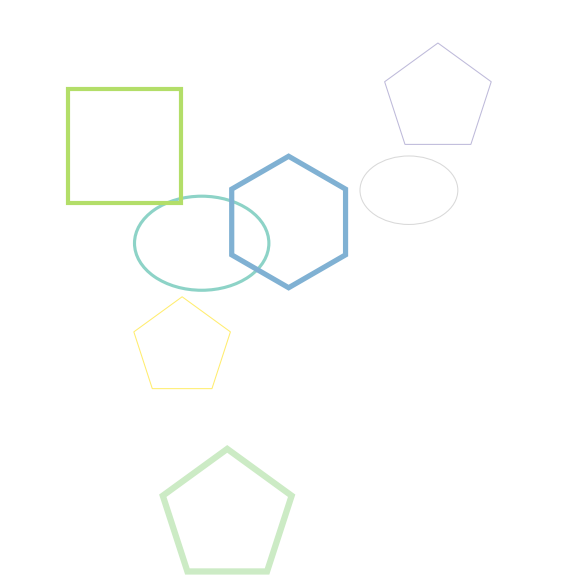[{"shape": "oval", "thickness": 1.5, "radius": 0.58, "center": [0.349, 0.578]}, {"shape": "pentagon", "thickness": 0.5, "radius": 0.49, "center": [0.758, 0.828]}, {"shape": "hexagon", "thickness": 2.5, "radius": 0.57, "center": [0.5, 0.615]}, {"shape": "square", "thickness": 2, "radius": 0.49, "center": [0.216, 0.746]}, {"shape": "oval", "thickness": 0.5, "radius": 0.42, "center": [0.708, 0.67]}, {"shape": "pentagon", "thickness": 3, "radius": 0.59, "center": [0.393, 0.104]}, {"shape": "pentagon", "thickness": 0.5, "radius": 0.44, "center": [0.315, 0.397]}]